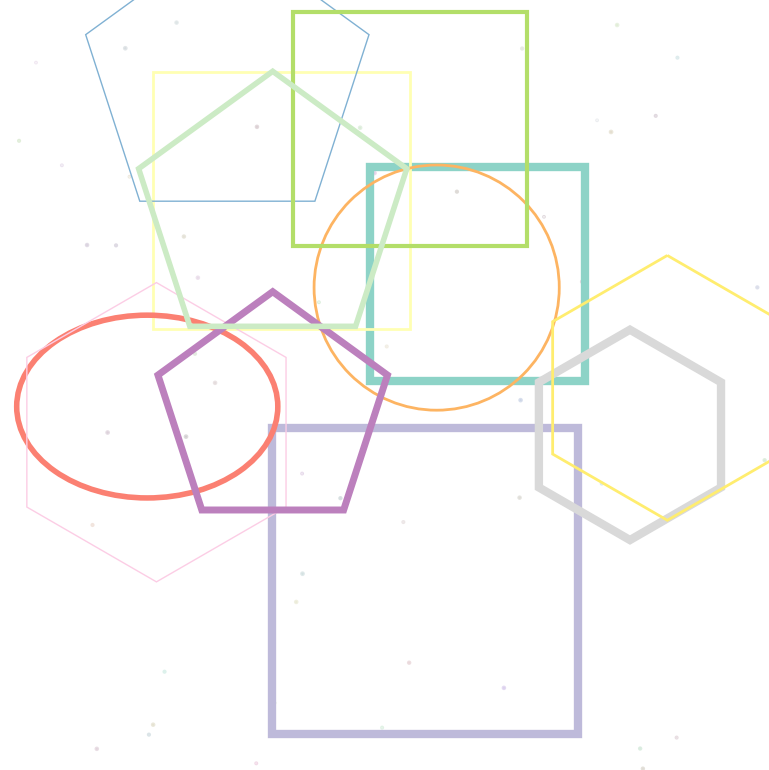[{"shape": "square", "thickness": 3, "radius": 0.7, "center": [0.62, 0.644]}, {"shape": "square", "thickness": 1, "radius": 0.84, "center": [0.365, 0.74]}, {"shape": "square", "thickness": 3, "radius": 0.99, "center": [0.552, 0.246]}, {"shape": "oval", "thickness": 2, "radius": 0.85, "center": [0.191, 0.472]}, {"shape": "pentagon", "thickness": 0.5, "radius": 0.97, "center": [0.295, 0.895]}, {"shape": "circle", "thickness": 1, "radius": 0.8, "center": [0.567, 0.626]}, {"shape": "square", "thickness": 1.5, "radius": 0.76, "center": [0.532, 0.833]}, {"shape": "hexagon", "thickness": 0.5, "radius": 0.97, "center": [0.203, 0.439]}, {"shape": "hexagon", "thickness": 3, "radius": 0.68, "center": [0.818, 0.435]}, {"shape": "pentagon", "thickness": 2.5, "radius": 0.78, "center": [0.354, 0.464]}, {"shape": "pentagon", "thickness": 2, "radius": 0.92, "center": [0.354, 0.724]}, {"shape": "hexagon", "thickness": 1, "radius": 0.86, "center": [0.867, 0.496]}]